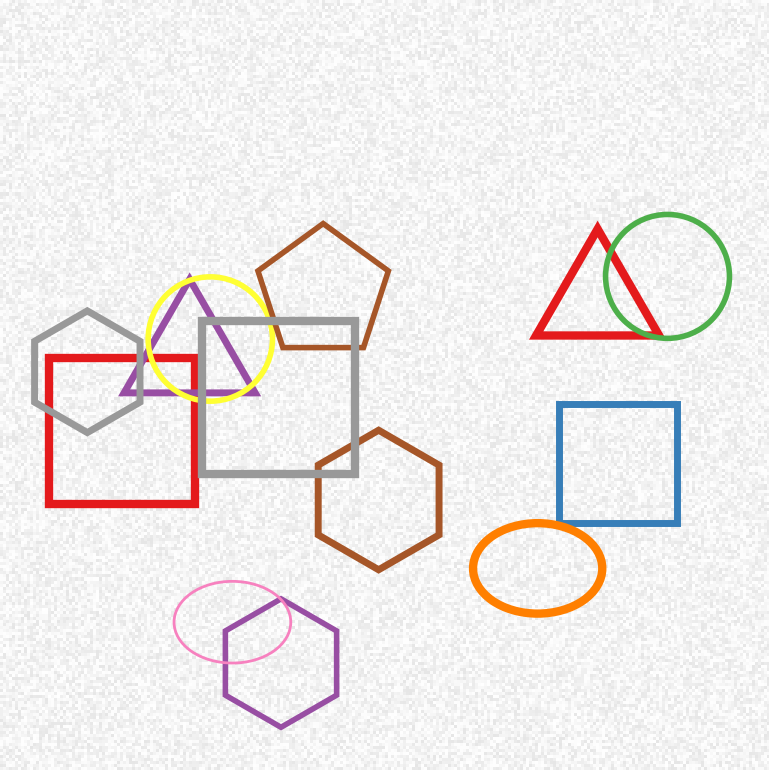[{"shape": "triangle", "thickness": 3, "radius": 0.46, "center": [0.776, 0.61]}, {"shape": "square", "thickness": 3, "radius": 0.47, "center": [0.159, 0.44]}, {"shape": "square", "thickness": 2.5, "radius": 0.38, "center": [0.802, 0.398]}, {"shape": "circle", "thickness": 2, "radius": 0.4, "center": [0.867, 0.641]}, {"shape": "hexagon", "thickness": 2, "radius": 0.42, "center": [0.365, 0.139]}, {"shape": "triangle", "thickness": 2.5, "radius": 0.49, "center": [0.246, 0.539]}, {"shape": "oval", "thickness": 3, "radius": 0.42, "center": [0.698, 0.262]}, {"shape": "circle", "thickness": 2, "radius": 0.4, "center": [0.273, 0.56]}, {"shape": "pentagon", "thickness": 2, "radius": 0.45, "center": [0.42, 0.621]}, {"shape": "hexagon", "thickness": 2.5, "radius": 0.45, "center": [0.492, 0.351]}, {"shape": "oval", "thickness": 1, "radius": 0.38, "center": [0.302, 0.192]}, {"shape": "hexagon", "thickness": 2.5, "radius": 0.4, "center": [0.113, 0.517]}, {"shape": "square", "thickness": 3, "radius": 0.5, "center": [0.362, 0.484]}]